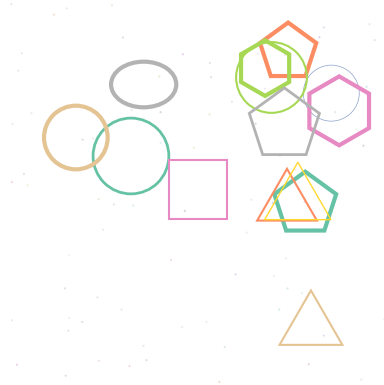[{"shape": "circle", "thickness": 2, "radius": 0.49, "center": [0.34, 0.595]}, {"shape": "pentagon", "thickness": 3, "radius": 0.42, "center": [0.793, 0.47]}, {"shape": "triangle", "thickness": 1.5, "radius": 0.45, "center": [0.746, 0.472]}, {"shape": "pentagon", "thickness": 3, "radius": 0.38, "center": [0.748, 0.865]}, {"shape": "circle", "thickness": 0.5, "radius": 0.36, "center": [0.86, 0.758]}, {"shape": "square", "thickness": 1.5, "radius": 0.38, "center": [0.515, 0.508]}, {"shape": "hexagon", "thickness": 3, "radius": 0.45, "center": [0.881, 0.712]}, {"shape": "hexagon", "thickness": 3, "radius": 0.36, "center": [0.689, 0.823]}, {"shape": "circle", "thickness": 1.5, "radius": 0.46, "center": [0.705, 0.799]}, {"shape": "triangle", "thickness": 1, "radius": 0.5, "center": [0.774, 0.479]}, {"shape": "triangle", "thickness": 1.5, "radius": 0.47, "center": [0.808, 0.151]}, {"shape": "circle", "thickness": 3, "radius": 0.41, "center": [0.197, 0.643]}, {"shape": "oval", "thickness": 3, "radius": 0.42, "center": [0.373, 0.781]}, {"shape": "pentagon", "thickness": 2, "radius": 0.48, "center": [0.739, 0.676]}]